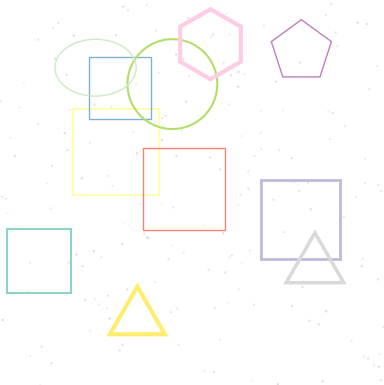[{"shape": "square", "thickness": 1.5, "radius": 0.42, "center": [0.1, 0.321]}, {"shape": "square", "thickness": 1.5, "radius": 0.56, "center": [0.302, 0.605]}, {"shape": "square", "thickness": 2, "radius": 0.51, "center": [0.78, 0.429]}, {"shape": "square", "thickness": 1, "radius": 0.53, "center": [0.478, 0.508]}, {"shape": "square", "thickness": 1, "radius": 0.4, "center": [0.312, 0.772]}, {"shape": "circle", "thickness": 1.5, "radius": 0.58, "center": [0.448, 0.782]}, {"shape": "hexagon", "thickness": 3, "radius": 0.45, "center": [0.547, 0.885]}, {"shape": "triangle", "thickness": 2.5, "radius": 0.43, "center": [0.818, 0.309]}, {"shape": "pentagon", "thickness": 1, "radius": 0.41, "center": [0.783, 0.867]}, {"shape": "oval", "thickness": 1, "radius": 0.53, "center": [0.248, 0.824]}, {"shape": "triangle", "thickness": 3, "radius": 0.41, "center": [0.357, 0.173]}]